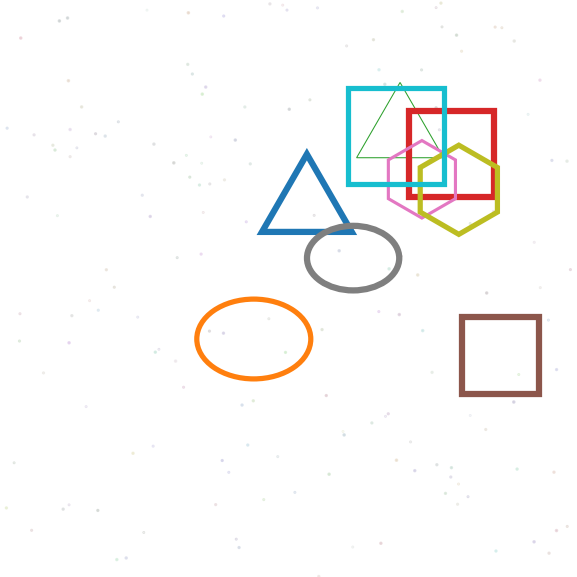[{"shape": "triangle", "thickness": 3, "radius": 0.45, "center": [0.531, 0.642]}, {"shape": "oval", "thickness": 2.5, "radius": 0.49, "center": [0.439, 0.412]}, {"shape": "triangle", "thickness": 0.5, "radius": 0.43, "center": [0.693, 0.769]}, {"shape": "square", "thickness": 3, "radius": 0.37, "center": [0.782, 0.733]}, {"shape": "square", "thickness": 3, "radius": 0.33, "center": [0.866, 0.383]}, {"shape": "hexagon", "thickness": 1.5, "radius": 0.34, "center": [0.731, 0.689]}, {"shape": "oval", "thickness": 3, "radius": 0.4, "center": [0.611, 0.552]}, {"shape": "hexagon", "thickness": 2.5, "radius": 0.39, "center": [0.795, 0.671]}, {"shape": "square", "thickness": 2.5, "radius": 0.42, "center": [0.685, 0.763]}]